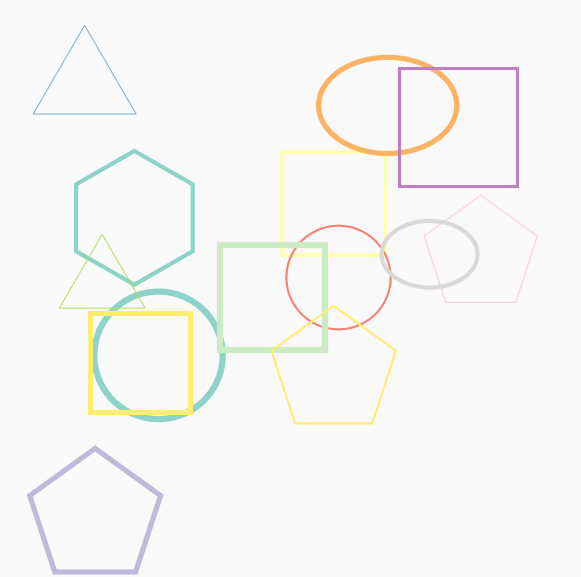[{"shape": "hexagon", "thickness": 2, "radius": 0.58, "center": [0.231, 0.622]}, {"shape": "circle", "thickness": 3, "radius": 0.55, "center": [0.273, 0.384]}, {"shape": "square", "thickness": 2, "radius": 0.44, "center": [0.574, 0.647]}, {"shape": "pentagon", "thickness": 2.5, "radius": 0.59, "center": [0.164, 0.104]}, {"shape": "circle", "thickness": 1, "radius": 0.45, "center": [0.582, 0.519]}, {"shape": "triangle", "thickness": 0.5, "radius": 0.51, "center": [0.146, 0.853]}, {"shape": "oval", "thickness": 2.5, "radius": 0.59, "center": [0.667, 0.817]}, {"shape": "triangle", "thickness": 0.5, "radius": 0.43, "center": [0.176, 0.508]}, {"shape": "pentagon", "thickness": 0.5, "radius": 0.51, "center": [0.827, 0.559]}, {"shape": "oval", "thickness": 2, "radius": 0.41, "center": [0.739, 0.559]}, {"shape": "square", "thickness": 1.5, "radius": 0.51, "center": [0.788, 0.779]}, {"shape": "square", "thickness": 3, "radius": 0.45, "center": [0.469, 0.485]}, {"shape": "pentagon", "thickness": 1, "radius": 0.56, "center": [0.574, 0.357]}, {"shape": "square", "thickness": 2.5, "radius": 0.43, "center": [0.241, 0.372]}]